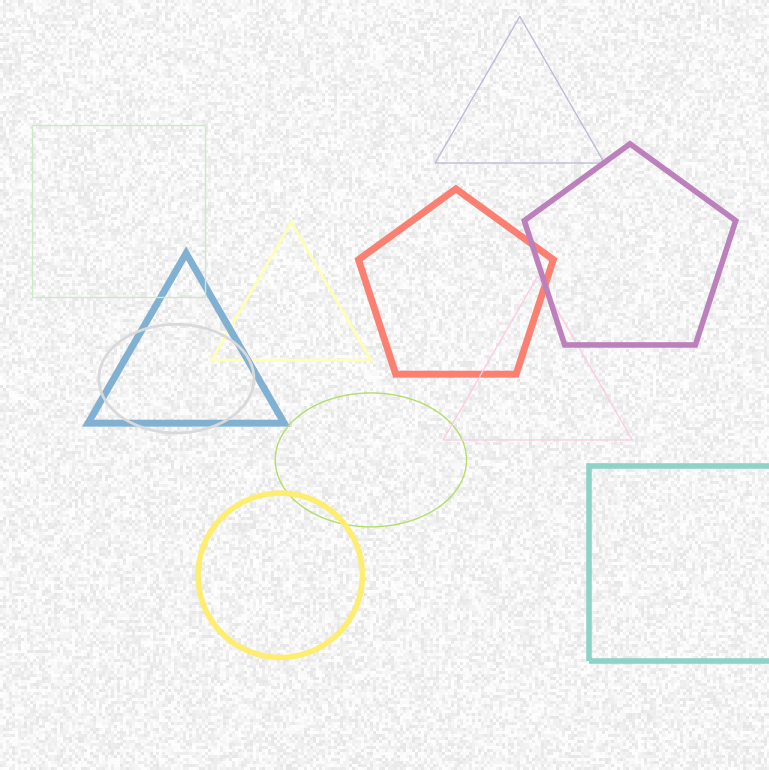[{"shape": "square", "thickness": 2, "radius": 0.64, "center": [0.891, 0.268]}, {"shape": "triangle", "thickness": 1, "radius": 0.6, "center": [0.378, 0.592]}, {"shape": "triangle", "thickness": 0.5, "radius": 0.63, "center": [0.675, 0.852]}, {"shape": "pentagon", "thickness": 2.5, "radius": 0.67, "center": [0.592, 0.622]}, {"shape": "triangle", "thickness": 2.5, "radius": 0.74, "center": [0.242, 0.524]}, {"shape": "oval", "thickness": 0.5, "radius": 0.62, "center": [0.482, 0.403]}, {"shape": "triangle", "thickness": 0.5, "radius": 0.71, "center": [0.698, 0.5]}, {"shape": "oval", "thickness": 1, "radius": 0.5, "center": [0.229, 0.508]}, {"shape": "pentagon", "thickness": 2, "radius": 0.72, "center": [0.818, 0.669]}, {"shape": "square", "thickness": 0.5, "radius": 0.56, "center": [0.154, 0.726]}, {"shape": "circle", "thickness": 2, "radius": 0.53, "center": [0.364, 0.253]}]